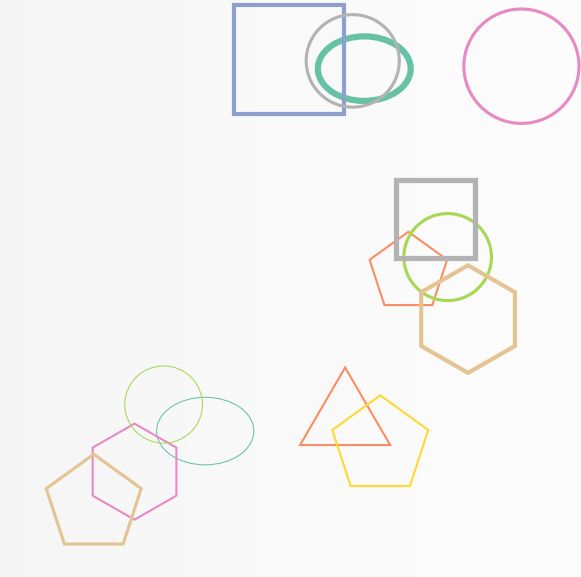[{"shape": "oval", "thickness": 0.5, "radius": 0.42, "center": [0.353, 0.253]}, {"shape": "oval", "thickness": 3, "radius": 0.4, "center": [0.627, 0.88]}, {"shape": "pentagon", "thickness": 1, "radius": 0.35, "center": [0.703, 0.528]}, {"shape": "triangle", "thickness": 1, "radius": 0.45, "center": [0.594, 0.273]}, {"shape": "square", "thickness": 2, "radius": 0.47, "center": [0.497, 0.896]}, {"shape": "hexagon", "thickness": 1, "radius": 0.42, "center": [0.231, 0.182]}, {"shape": "circle", "thickness": 1.5, "radius": 0.5, "center": [0.897, 0.885]}, {"shape": "circle", "thickness": 1.5, "radius": 0.38, "center": [0.77, 0.554]}, {"shape": "circle", "thickness": 0.5, "radius": 0.33, "center": [0.282, 0.299]}, {"shape": "pentagon", "thickness": 1, "radius": 0.43, "center": [0.654, 0.228]}, {"shape": "hexagon", "thickness": 2, "radius": 0.47, "center": [0.805, 0.447]}, {"shape": "pentagon", "thickness": 1.5, "radius": 0.43, "center": [0.161, 0.127]}, {"shape": "square", "thickness": 2.5, "radius": 0.34, "center": [0.75, 0.62]}, {"shape": "circle", "thickness": 1.5, "radius": 0.4, "center": [0.607, 0.894]}]